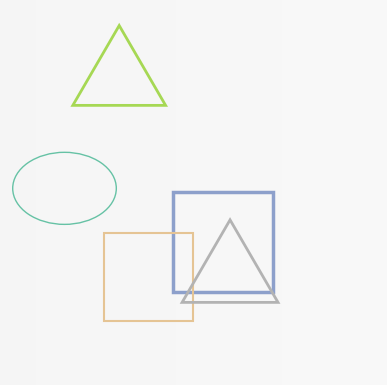[{"shape": "oval", "thickness": 1, "radius": 0.67, "center": [0.166, 0.511]}, {"shape": "square", "thickness": 2.5, "radius": 0.65, "center": [0.576, 0.372]}, {"shape": "triangle", "thickness": 2, "radius": 0.69, "center": [0.308, 0.795]}, {"shape": "square", "thickness": 1.5, "radius": 0.57, "center": [0.383, 0.281]}, {"shape": "triangle", "thickness": 2, "radius": 0.71, "center": [0.594, 0.286]}]